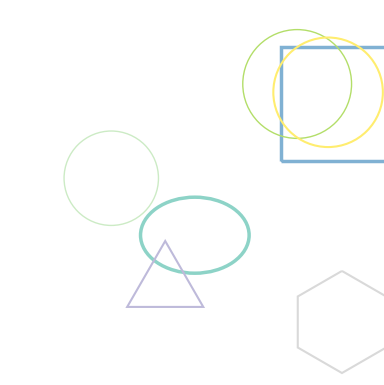[{"shape": "oval", "thickness": 2.5, "radius": 0.71, "center": [0.506, 0.389]}, {"shape": "triangle", "thickness": 1.5, "radius": 0.57, "center": [0.429, 0.26]}, {"shape": "square", "thickness": 2.5, "radius": 0.75, "center": [0.88, 0.73]}, {"shape": "circle", "thickness": 1, "radius": 0.71, "center": [0.772, 0.782]}, {"shape": "hexagon", "thickness": 1.5, "radius": 0.66, "center": [0.888, 0.164]}, {"shape": "circle", "thickness": 1, "radius": 0.61, "center": [0.289, 0.537]}, {"shape": "circle", "thickness": 1.5, "radius": 0.71, "center": [0.852, 0.76]}]